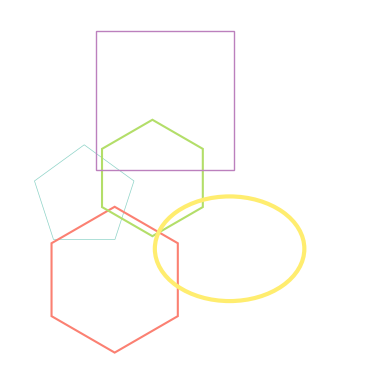[{"shape": "pentagon", "thickness": 0.5, "radius": 0.68, "center": [0.219, 0.488]}, {"shape": "hexagon", "thickness": 1.5, "radius": 0.95, "center": [0.298, 0.274]}, {"shape": "hexagon", "thickness": 1.5, "radius": 0.76, "center": [0.396, 0.538]}, {"shape": "square", "thickness": 1, "radius": 0.9, "center": [0.429, 0.738]}, {"shape": "oval", "thickness": 3, "radius": 0.97, "center": [0.596, 0.354]}]